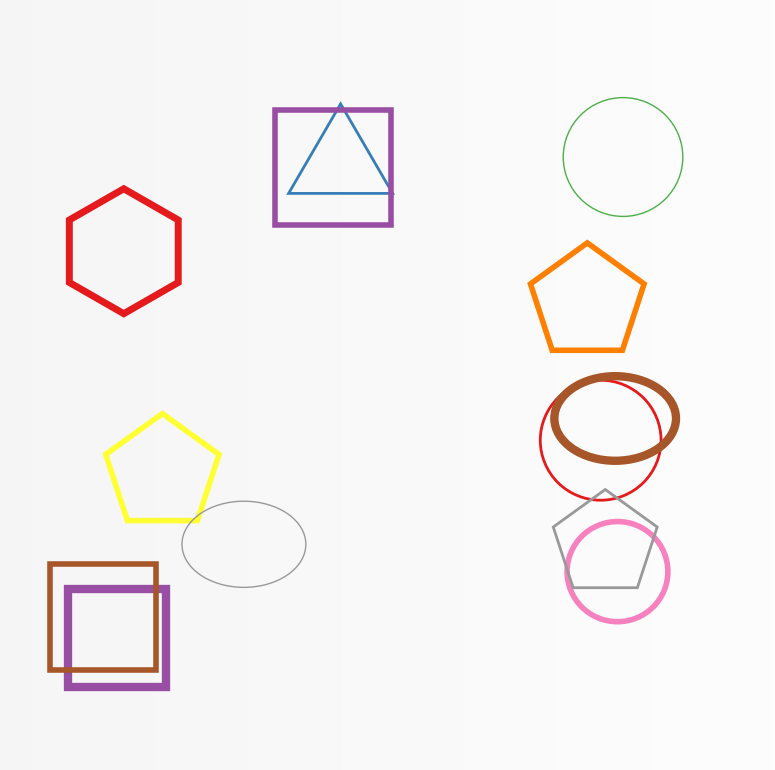[{"shape": "hexagon", "thickness": 2.5, "radius": 0.41, "center": [0.16, 0.674]}, {"shape": "circle", "thickness": 1, "radius": 0.39, "center": [0.775, 0.428]}, {"shape": "triangle", "thickness": 1, "radius": 0.39, "center": [0.439, 0.788]}, {"shape": "circle", "thickness": 0.5, "radius": 0.39, "center": [0.804, 0.796]}, {"shape": "square", "thickness": 3, "radius": 0.32, "center": [0.151, 0.171]}, {"shape": "square", "thickness": 2, "radius": 0.37, "center": [0.43, 0.783]}, {"shape": "pentagon", "thickness": 2, "radius": 0.39, "center": [0.758, 0.607]}, {"shape": "pentagon", "thickness": 2, "radius": 0.38, "center": [0.21, 0.386]}, {"shape": "oval", "thickness": 3, "radius": 0.39, "center": [0.794, 0.457]}, {"shape": "square", "thickness": 2, "radius": 0.34, "center": [0.133, 0.199]}, {"shape": "circle", "thickness": 2, "radius": 0.33, "center": [0.797, 0.258]}, {"shape": "pentagon", "thickness": 1, "radius": 0.35, "center": [0.781, 0.294]}, {"shape": "oval", "thickness": 0.5, "radius": 0.4, "center": [0.315, 0.293]}]